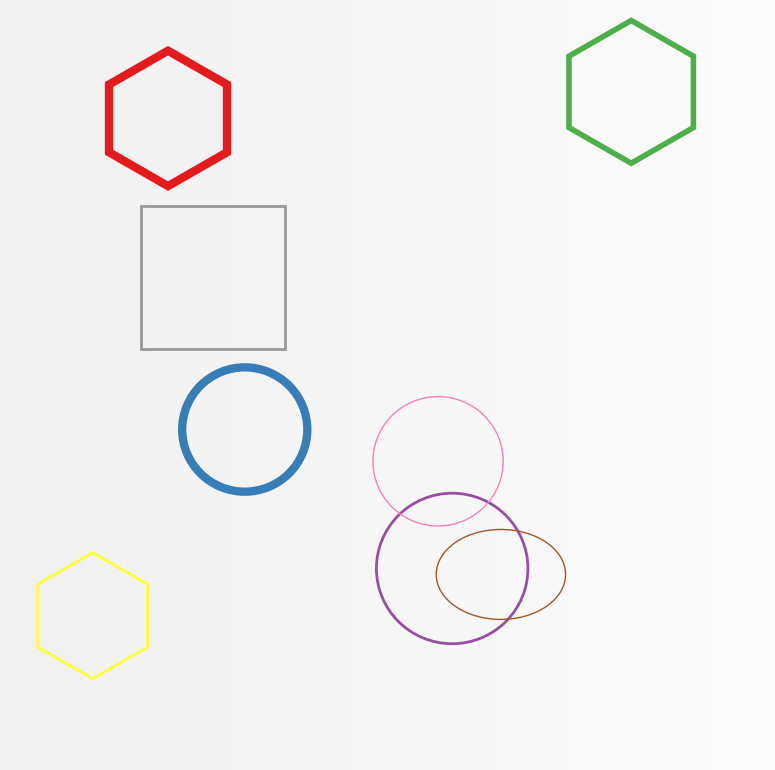[{"shape": "hexagon", "thickness": 3, "radius": 0.44, "center": [0.217, 0.846]}, {"shape": "circle", "thickness": 3, "radius": 0.4, "center": [0.316, 0.442]}, {"shape": "hexagon", "thickness": 2, "radius": 0.46, "center": [0.814, 0.881]}, {"shape": "circle", "thickness": 1, "radius": 0.49, "center": [0.583, 0.262]}, {"shape": "hexagon", "thickness": 1, "radius": 0.41, "center": [0.12, 0.2]}, {"shape": "oval", "thickness": 0.5, "radius": 0.42, "center": [0.646, 0.254]}, {"shape": "circle", "thickness": 0.5, "radius": 0.42, "center": [0.565, 0.401]}, {"shape": "square", "thickness": 1, "radius": 0.46, "center": [0.274, 0.64]}]